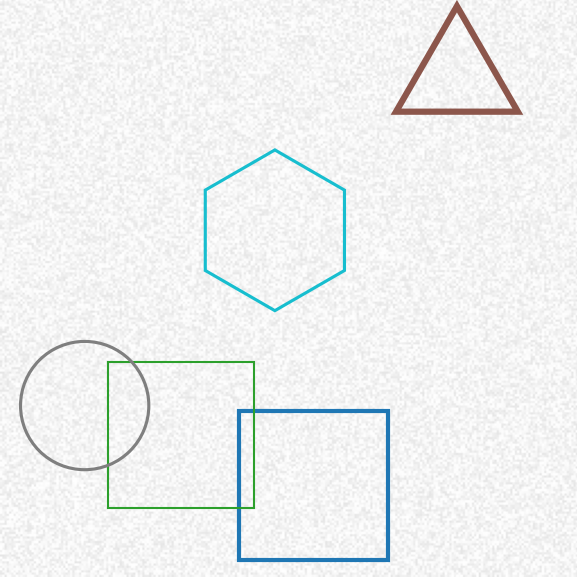[{"shape": "square", "thickness": 2, "radius": 0.65, "center": [0.542, 0.159]}, {"shape": "square", "thickness": 1, "radius": 0.63, "center": [0.313, 0.247]}, {"shape": "triangle", "thickness": 3, "radius": 0.61, "center": [0.791, 0.867]}, {"shape": "circle", "thickness": 1.5, "radius": 0.56, "center": [0.147, 0.297]}, {"shape": "hexagon", "thickness": 1.5, "radius": 0.7, "center": [0.476, 0.6]}]